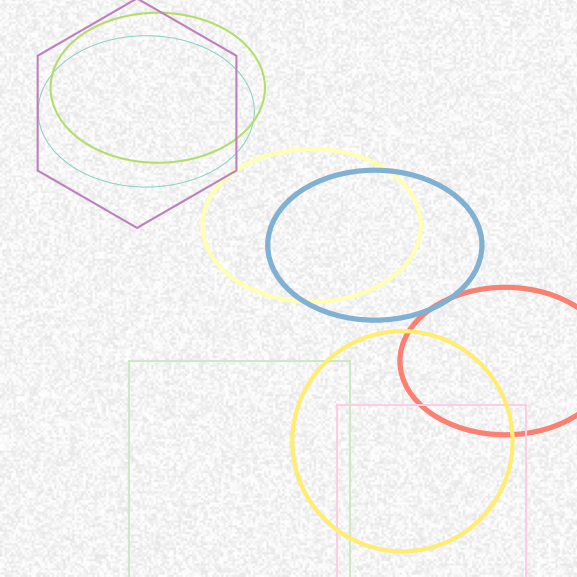[{"shape": "oval", "thickness": 0.5, "radius": 0.94, "center": [0.253, 0.806]}, {"shape": "oval", "thickness": 2, "radius": 0.95, "center": [0.54, 0.609]}, {"shape": "oval", "thickness": 2.5, "radius": 0.91, "center": [0.875, 0.374]}, {"shape": "oval", "thickness": 2.5, "radius": 0.93, "center": [0.649, 0.575]}, {"shape": "oval", "thickness": 1, "radius": 0.93, "center": [0.273, 0.847]}, {"shape": "square", "thickness": 1, "radius": 0.82, "center": [0.747, 0.135]}, {"shape": "hexagon", "thickness": 1, "radius": 0.99, "center": [0.237, 0.803]}, {"shape": "square", "thickness": 1, "radius": 0.96, "center": [0.415, 0.183]}, {"shape": "circle", "thickness": 2, "radius": 0.95, "center": [0.697, 0.235]}]